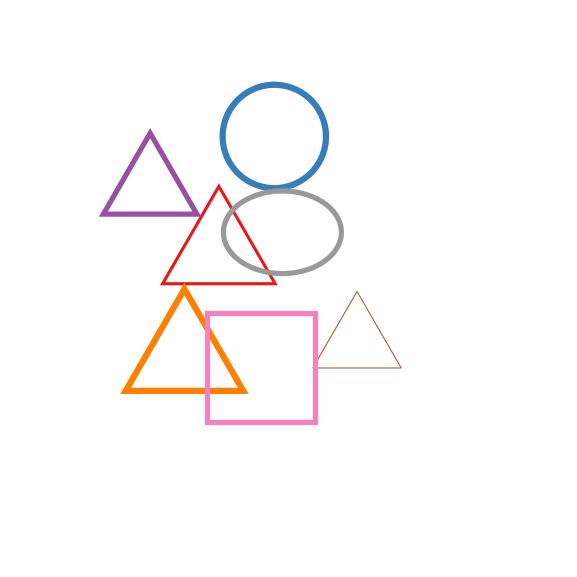[{"shape": "triangle", "thickness": 1.5, "radius": 0.56, "center": [0.379, 0.564]}, {"shape": "circle", "thickness": 3, "radius": 0.45, "center": [0.475, 0.763]}, {"shape": "triangle", "thickness": 2.5, "radius": 0.47, "center": [0.26, 0.675]}, {"shape": "triangle", "thickness": 3, "radius": 0.59, "center": [0.319, 0.381]}, {"shape": "triangle", "thickness": 0.5, "radius": 0.44, "center": [0.618, 0.406]}, {"shape": "square", "thickness": 2.5, "radius": 0.47, "center": [0.452, 0.363]}, {"shape": "oval", "thickness": 2.5, "radius": 0.51, "center": [0.489, 0.597]}]